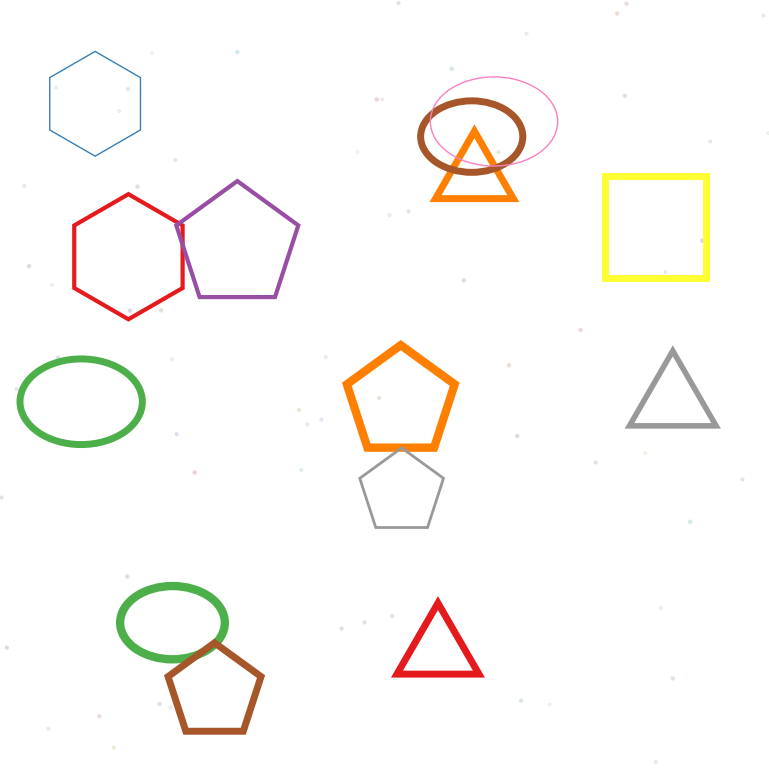[{"shape": "hexagon", "thickness": 1.5, "radius": 0.41, "center": [0.167, 0.667]}, {"shape": "triangle", "thickness": 2.5, "radius": 0.31, "center": [0.569, 0.155]}, {"shape": "hexagon", "thickness": 0.5, "radius": 0.34, "center": [0.124, 0.865]}, {"shape": "oval", "thickness": 2.5, "radius": 0.4, "center": [0.105, 0.478]}, {"shape": "oval", "thickness": 3, "radius": 0.34, "center": [0.224, 0.191]}, {"shape": "pentagon", "thickness": 1.5, "radius": 0.42, "center": [0.308, 0.682]}, {"shape": "pentagon", "thickness": 3, "radius": 0.37, "center": [0.52, 0.478]}, {"shape": "triangle", "thickness": 2.5, "radius": 0.29, "center": [0.616, 0.771]}, {"shape": "square", "thickness": 2.5, "radius": 0.33, "center": [0.851, 0.705]}, {"shape": "oval", "thickness": 2.5, "radius": 0.33, "center": [0.613, 0.823]}, {"shape": "pentagon", "thickness": 2.5, "radius": 0.32, "center": [0.279, 0.102]}, {"shape": "oval", "thickness": 0.5, "radius": 0.41, "center": [0.642, 0.842]}, {"shape": "pentagon", "thickness": 1, "radius": 0.29, "center": [0.522, 0.361]}, {"shape": "triangle", "thickness": 2, "radius": 0.32, "center": [0.874, 0.479]}]